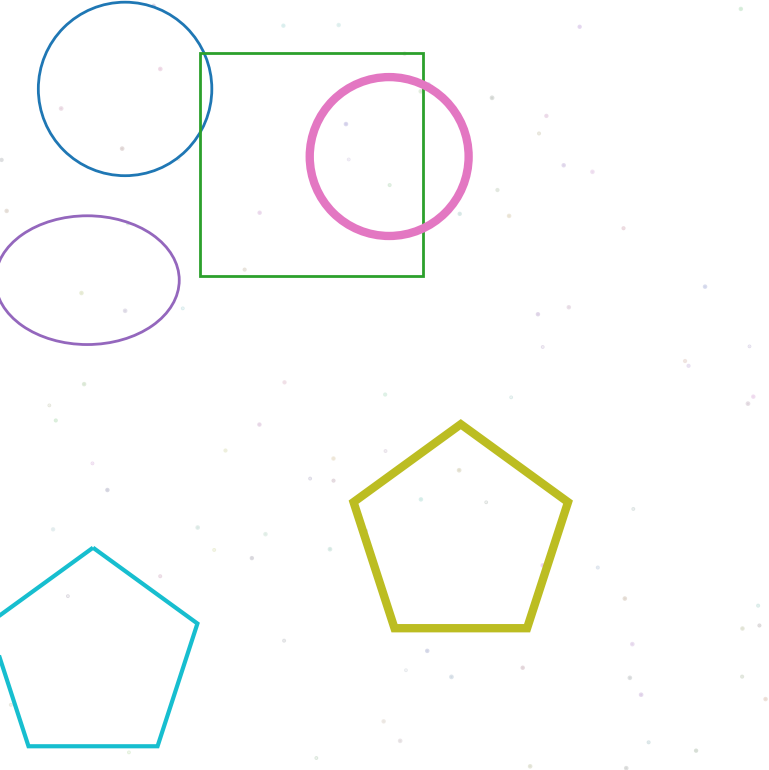[{"shape": "circle", "thickness": 1, "radius": 0.56, "center": [0.162, 0.884]}, {"shape": "square", "thickness": 1, "radius": 0.72, "center": [0.404, 0.786]}, {"shape": "oval", "thickness": 1, "radius": 0.6, "center": [0.113, 0.636]}, {"shape": "circle", "thickness": 3, "radius": 0.52, "center": [0.505, 0.797]}, {"shape": "pentagon", "thickness": 3, "radius": 0.73, "center": [0.598, 0.303]}, {"shape": "pentagon", "thickness": 1.5, "radius": 0.71, "center": [0.121, 0.146]}]